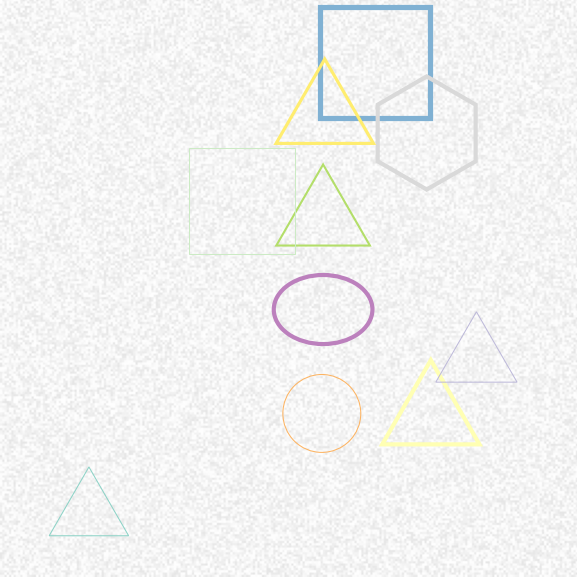[{"shape": "triangle", "thickness": 0.5, "radius": 0.4, "center": [0.154, 0.111]}, {"shape": "triangle", "thickness": 2, "radius": 0.49, "center": [0.746, 0.278]}, {"shape": "triangle", "thickness": 0.5, "radius": 0.41, "center": [0.825, 0.378]}, {"shape": "square", "thickness": 2.5, "radius": 0.48, "center": [0.65, 0.891]}, {"shape": "circle", "thickness": 0.5, "radius": 0.34, "center": [0.557, 0.283]}, {"shape": "triangle", "thickness": 1, "radius": 0.47, "center": [0.559, 0.621]}, {"shape": "hexagon", "thickness": 2, "radius": 0.49, "center": [0.739, 0.769]}, {"shape": "oval", "thickness": 2, "radius": 0.43, "center": [0.559, 0.463]}, {"shape": "square", "thickness": 0.5, "radius": 0.46, "center": [0.419, 0.652]}, {"shape": "triangle", "thickness": 1.5, "radius": 0.49, "center": [0.562, 0.799]}]